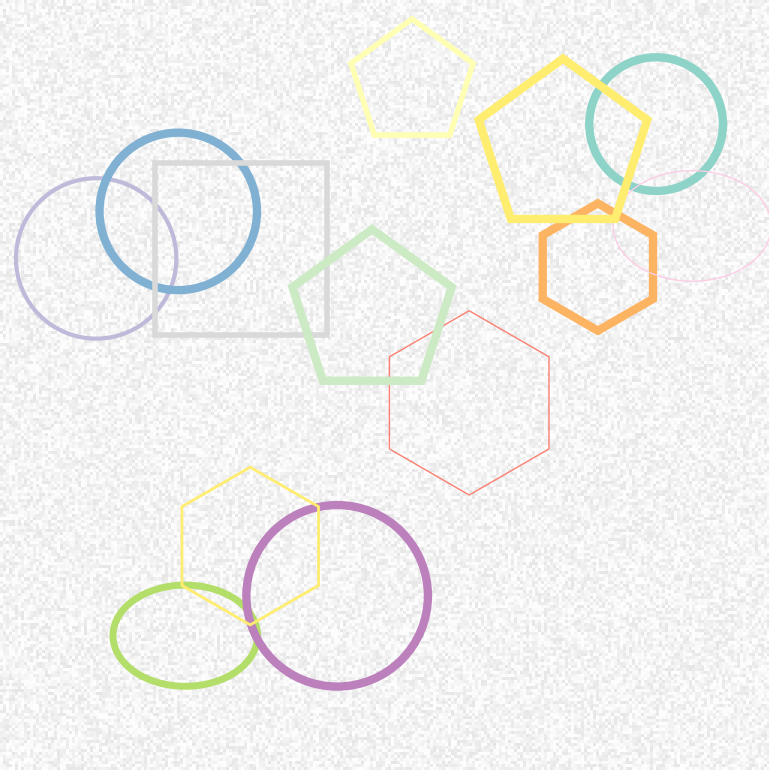[{"shape": "circle", "thickness": 3, "radius": 0.43, "center": [0.852, 0.839]}, {"shape": "pentagon", "thickness": 2, "radius": 0.42, "center": [0.535, 0.892]}, {"shape": "circle", "thickness": 1.5, "radius": 0.52, "center": [0.125, 0.664]}, {"shape": "hexagon", "thickness": 0.5, "radius": 0.6, "center": [0.609, 0.477]}, {"shape": "circle", "thickness": 3, "radius": 0.51, "center": [0.232, 0.725]}, {"shape": "hexagon", "thickness": 3, "radius": 0.41, "center": [0.776, 0.653]}, {"shape": "oval", "thickness": 2.5, "radius": 0.47, "center": [0.241, 0.174]}, {"shape": "oval", "thickness": 0.5, "radius": 0.51, "center": [0.899, 0.707]}, {"shape": "square", "thickness": 2, "radius": 0.56, "center": [0.313, 0.676]}, {"shape": "circle", "thickness": 3, "radius": 0.59, "center": [0.438, 0.226]}, {"shape": "pentagon", "thickness": 3, "radius": 0.54, "center": [0.483, 0.593]}, {"shape": "hexagon", "thickness": 1, "radius": 0.51, "center": [0.325, 0.291]}, {"shape": "pentagon", "thickness": 3, "radius": 0.58, "center": [0.731, 0.809]}]